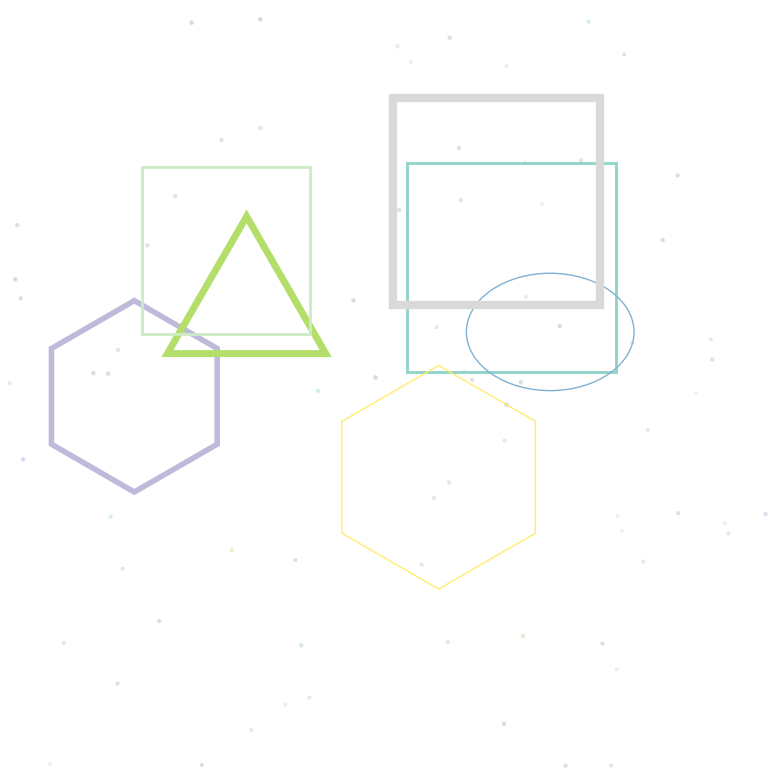[{"shape": "square", "thickness": 1, "radius": 0.68, "center": [0.664, 0.652]}, {"shape": "hexagon", "thickness": 2, "radius": 0.62, "center": [0.174, 0.485]}, {"shape": "oval", "thickness": 0.5, "radius": 0.54, "center": [0.715, 0.569]}, {"shape": "triangle", "thickness": 2.5, "radius": 0.59, "center": [0.32, 0.6]}, {"shape": "square", "thickness": 3, "radius": 0.67, "center": [0.645, 0.738]}, {"shape": "square", "thickness": 1, "radius": 0.54, "center": [0.293, 0.675]}, {"shape": "hexagon", "thickness": 0.5, "radius": 0.73, "center": [0.57, 0.38]}]